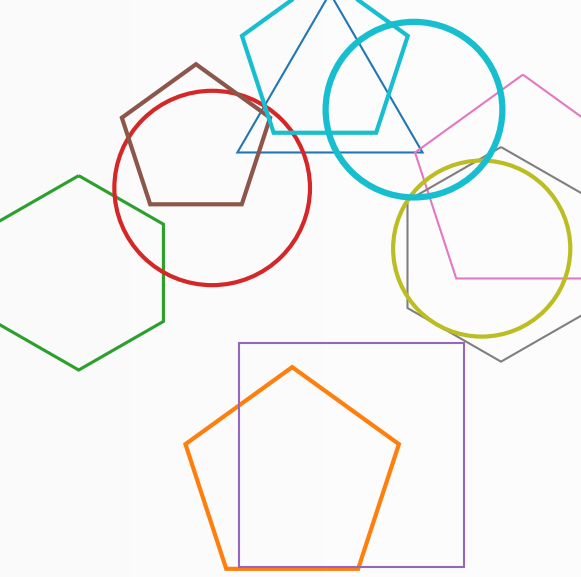[{"shape": "triangle", "thickness": 1, "radius": 0.92, "center": [0.568, 0.827]}, {"shape": "pentagon", "thickness": 2, "radius": 0.97, "center": [0.503, 0.17]}, {"shape": "hexagon", "thickness": 1.5, "radius": 0.84, "center": [0.135, 0.527]}, {"shape": "circle", "thickness": 2, "radius": 0.84, "center": [0.365, 0.674]}, {"shape": "square", "thickness": 1, "radius": 0.97, "center": [0.605, 0.212]}, {"shape": "pentagon", "thickness": 2, "radius": 0.67, "center": [0.337, 0.754]}, {"shape": "pentagon", "thickness": 1, "radius": 0.98, "center": [0.9, 0.675]}, {"shape": "hexagon", "thickness": 1, "radius": 0.93, "center": [0.862, 0.559]}, {"shape": "circle", "thickness": 2, "radius": 0.76, "center": [0.829, 0.569]}, {"shape": "circle", "thickness": 3, "radius": 0.76, "center": [0.712, 0.809]}, {"shape": "pentagon", "thickness": 2, "radius": 0.75, "center": [0.559, 0.891]}]